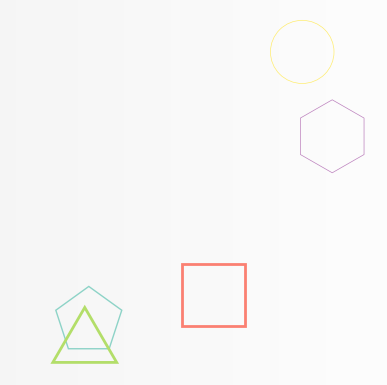[{"shape": "pentagon", "thickness": 1, "radius": 0.45, "center": [0.229, 0.167]}, {"shape": "square", "thickness": 2, "radius": 0.4, "center": [0.551, 0.234]}, {"shape": "triangle", "thickness": 2, "radius": 0.48, "center": [0.219, 0.106]}, {"shape": "hexagon", "thickness": 0.5, "radius": 0.47, "center": [0.857, 0.646]}, {"shape": "circle", "thickness": 0.5, "radius": 0.41, "center": [0.78, 0.865]}]